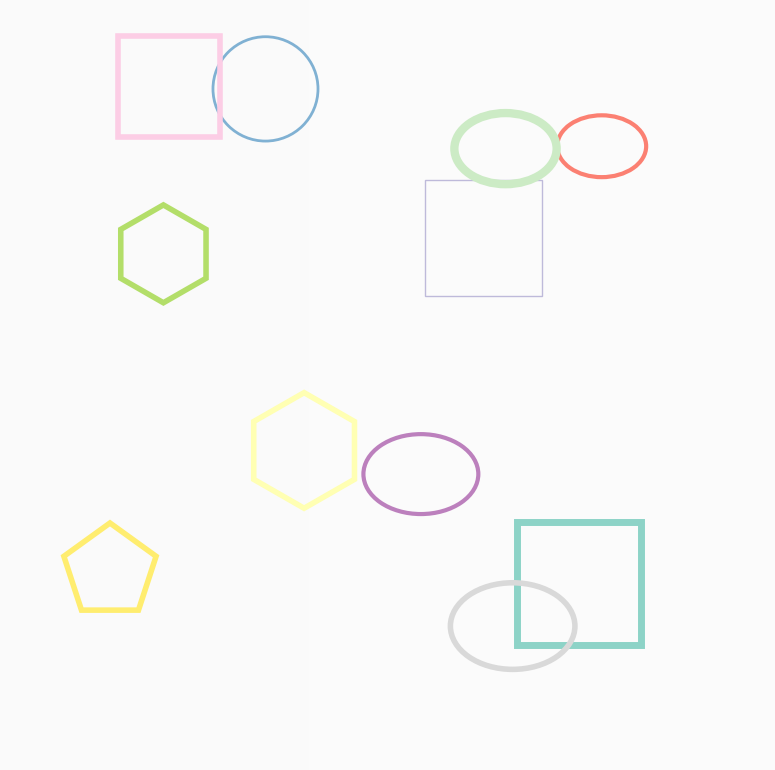[{"shape": "square", "thickness": 2.5, "radius": 0.4, "center": [0.747, 0.242]}, {"shape": "hexagon", "thickness": 2, "radius": 0.38, "center": [0.392, 0.415]}, {"shape": "square", "thickness": 0.5, "radius": 0.38, "center": [0.624, 0.691]}, {"shape": "oval", "thickness": 1.5, "radius": 0.29, "center": [0.776, 0.81]}, {"shape": "circle", "thickness": 1, "radius": 0.34, "center": [0.343, 0.885]}, {"shape": "hexagon", "thickness": 2, "radius": 0.32, "center": [0.211, 0.67]}, {"shape": "square", "thickness": 2, "radius": 0.33, "center": [0.218, 0.888]}, {"shape": "oval", "thickness": 2, "radius": 0.4, "center": [0.661, 0.187]}, {"shape": "oval", "thickness": 1.5, "radius": 0.37, "center": [0.543, 0.384]}, {"shape": "oval", "thickness": 3, "radius": 0.33, "center": [0.652, 0.807]}, {"shape": "pentagon", "thickness": 2, "radius": 0.31, "center": [0.142, 0.258]}]